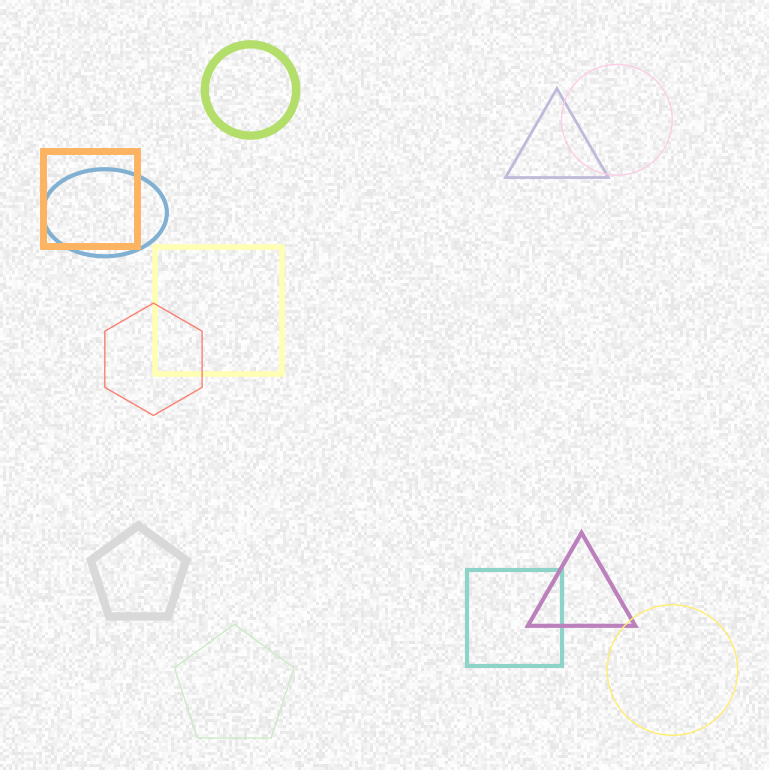[{"shape": "square", "thickness": 1.5, "radius": 0.31, "center": [0.668, 0.197]}, {"shape": "square", "thickness": 2, "radius": 0.41, "center": [0.284, 0.596]}, {"shape": "triangle", "thickness": 1, "radius": 0.39, "center": [0.723, 0.808]}, {"shape": "hexagon", "thickness": 0.5, "radius": 0.36, "center": [0.199, 0.533]}, {"shape": "oval", "thickness": 1.5, "radius": 0.4, "center": [0.136, 0.724]}, {"shape": "square", "thickness": 2.5, "radius": 0.31, "center": [0.117, 0.742]}, {"shape": "circle", "thickness": 3, "radius": 0.3, "center": [0.325, 0.883]}, {"shape": "circle", "thickness": 0.5, "radius": 0.36, "center": [0.801, 0.844]}, {"shape": "pentagon", "thickness": 3, "radius": 0.33, "center": [0.18, 0.252]}, {"shape": "triangle", "thickness": 1.5, "radius": 0.4, "center": [0.755, 0.228]}, {"shape": "pentagon", "thickness": 0.5, "radius": 0.41, "center": [0.304, 0.108]}, {"shape": "circle", "thickness": 0.5, "radius": 0.42, "center": [0.873, 0.13]}]